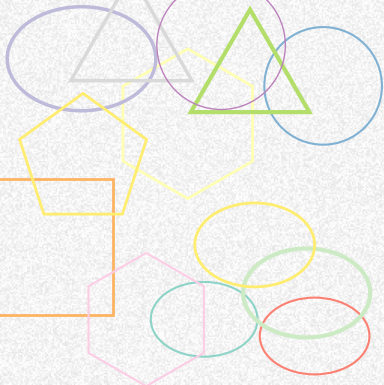[{"shape": "oval", "thickness": 1.5, "radius": 0.69, "center": [0.53, 0.171]}, {"shape": "hexagon", "thickness": 2, "radius": 0.97, "center": [0.488, 0.679]}, {"shape": "oval", "thickness": 2.5, "radius": 0.97, "center": [0.212, 0.847]}, {"shape": "oval", "thickness": 1.5, "radius": 0.71, "center": [0.817, 0.127]}, {"shape": "circle", "thickness": 1.5, "radius": 0.76, "center": [0.839, 0.777]}, {"shape": "square", "thickness": 2, "radius": 0.88, "center": [0.117, 0.359]}, {"shape": "triangle", "thickness": 3, "radius": 0.89, "center": [0.65, 0.798]}, {"shape": "hexagon", "thickness": 1.5, "radius": 0.86, "center": [0.38, 0.17]}, {"shape": "triangle", "thickness": 2.5, "radius": 0.91, "center": [0.341, 0.881]}, {"shape": "circle", "thickness": 1, "radius": 0.83, "center": [0.574, 0.883]}, {"shape": "oval", "thickness": 3, "radius": 0.83, "center": [0.796, 0.239]}, {"shape": "pentagon", "thickness": 2, "radius": 0.87, "center": [0.216, 0.584]}, {"shape": "oval", "thickness": 2, "radius": 0.78, "center": [0.662, 0.364]}]